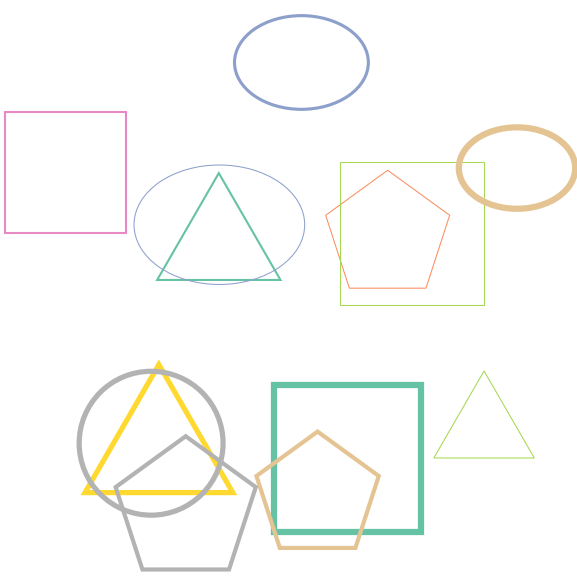[{"shape": "square", "thickness": 3, "radius": 0.64, "center": [0.601, 0.205]}, {"shape": "triangle", "thickness": 1, "radius": 0.62, "center": [0.379, 0.576]}, {"shape": "pentagon", "thickness": 0.5, "radius": 0.56, "center": [0.671, 0.591]}, {"shape": "oval", "thickness": 0.5, "radius": 0.74, "center": [0.38, 0.61]}, {"shape": "oval", "thickness": 1.5, "radius": 0.58, "center": [0.522, 0.891]}, {"shape": "square", "thickness": 1, "radius": 0.52, "center": [0.114, 0.7]}, {"shape": "triangle", "thickness": 0.5, "radius": 0.5, "center": [0.838, 0.256]}, {"shape": "square", "thickness": 0.5, "radius": 0.62, "center": [0.713, 0.595]}, {"shape": "triangle", "thickness": 2.5, "radius": 0.74, "center": [0.275, 0.22]}, {"shape": "oval", "thickness": 3, "radius": 0.5, "center": [0.895, 0.708]}, {"shape": "pentagon", "thickness": 2, "radius": 0.56, "center": [0.55, 0.14]}, {"shape": "pentagon", "thickness": 2, "radius": 0.64, "center": [0.322, 0.116]}, {"shape": "circle", "thickness": 2.5, "radius": 0.62, "center": [0.262, 0.232]}]